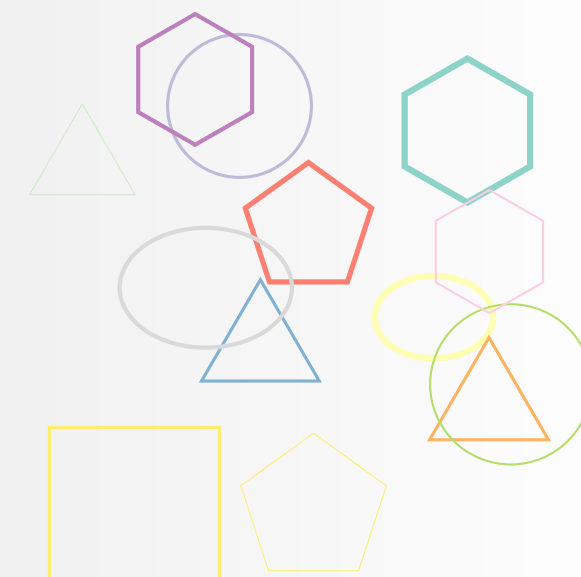[{"shape": "hexagon", "thickness": 3, "radius": 0.62, "center": [0.804, 0.773]}, {"shape": "oval", "thickness": 3, "radius": 0.51, "center": [0.747, 0.45]}, {"shape": "circle", "thickness": 1.5, "radius": 0.62, "center": [0.412, 0.816]}, {"shape": "pentagon", "thickness": 2.5, "radius": 0.57, "center": [0.531, 0.603]}, {"shape": "triangle", "thickness": 1.5, "radius": 0.58, "center": [0.448, 0.398]}, {"shape": "triangle", "thickness": 1.5, "radius": 0.59, "center": [0.841, 0.297]}, {"shape": "circle", "thickness": 1, "radius": 0.69, "center": [0.879, 0.334]}, {"shape": "hexagon", "thickness": 1, "radius": 0.53, "center": [0.842, 0.563]}, {"shape": "oval", "thickness": 2, "radius": 0.74, "center": [0.354, 0.501]}, {"shape": "hexagon", "thickness": 2, "radius": 0.57, "center": [0.336, 0.862]}, {"shape": "triangle", "thickness": 0.5, "radius": 0.52, "center": [0.142, 0.714]}, {"shape": "square", "thickness": 1.5, "radius": 0.73, "center": [0.23, 0.113]}, {"shape": "pentagon", "thickness": 0.5, "radius": 0.66, "center": [0.539, 0.117]}]